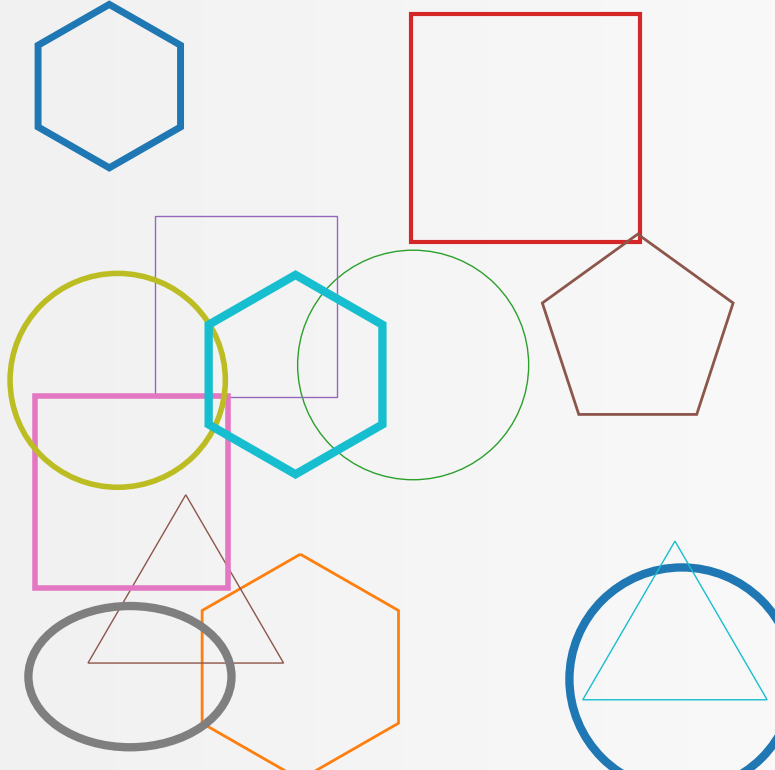[{"shape": "circle", "thickness": 3, "radius": 0.73, "center": [0.88, 0.118]}, {"shape": "hexagon", "thickness": 2.5, "radius": 0.53, "center": [0.141, 0.888]}, {"shape": "hexagon", "thickness": 1, "radius": 0.73, "center": [0.388, 0.134]}, {"shape": "circle", "thickness": 0.5, "radius": 0.75, "center": [0.533, 0.526]}, {"shape": "square", "thickness": 1.5, "radius": 0.74, "center": [0.678, 0.833]}, {"shape": "square", "thickness": 0.5, "radius": 0.59, "center": [0.317, 0.602]}, {"shape": "triangle", "thickness": 0.5, "radius": 0.73, "center": [0.24, 0.212]}, {"shape": "pentagon", "thickness": 1, "radius": 0.65, "center": [0.823, 0.566]}, {"shape": "square", "thickness": 2, "radius": 0.62, "center": [0.17, 0.361]}, {"shape": "oval", "thickness": 3, "radius": 0.66, "center": [0.168, 0.121]}, {"shape": "circle", "thickness": 2, "radius": 0.69, "center": [0.152, 0.506]}, {"shape": "hexagon", "thickness": 3, "radius": 0.65, "center": [0.381, 0.514]}, {"shape": "triangle", "thickness": 0.5, "radius": 0.69, "center": [0.871, 0.16]}]